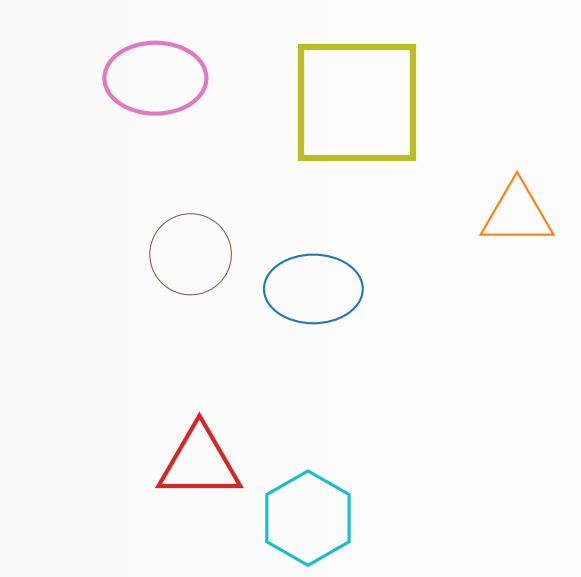[{"shape": "oval", "thickness": 1, "radius": 0.42, "center": [0.539, 0.499]}, {"shape": "triangle", "thickness": 1, "radius": 0.36, "center": [0.89, 0.629]}, {"shape": "triangle", "thickness": 2, "radius": 0.41, "center": [0.343, 0.198]}, {"shape": "circle", "thickness": 0.5, "radius": 0.35, "center": [0.328, 0.559]}, {"shape": "oval", "thickness": 2, "radius": 0.44, "center": [0.267, 0.864]}, {"shape": "square", "thickness": 3, "radius": 0.48, "center": [0.614, 0.822]}, {"shape": "hexagon", "thickness": 1.5, "radius": 0.41, "center": [0.53, 0.102]}]